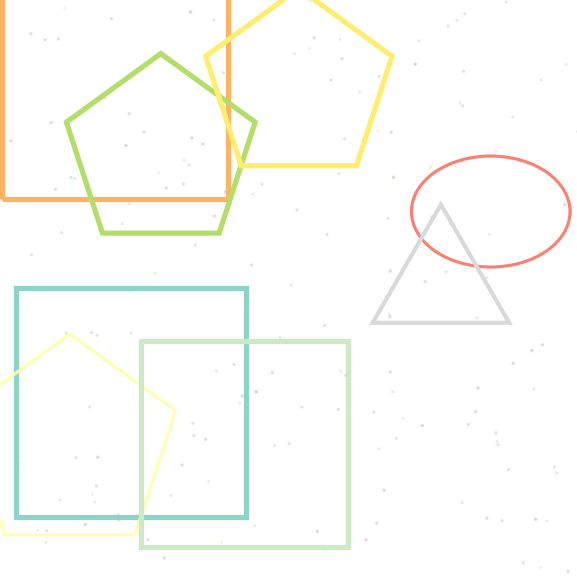[{"shape": "square", "thickness": 2.5, "radius": 0.99, "center": [0.227, 0.303]}, {"shape": "pentagon", "thickness": 1.5, "radius": 0.96, "center": [0.121, 0.229]}, {"shape": "oval", "thickness": 1.5, "radius": 0.69, "center": [0.85, 0.633]}, {"shape": "square", "thickness": 2.5, "radius": 0.98, "center": [0.199, 0.851]}, {"shape": "pentagon", "thickness": 2.5, "radius": 0.86, "center": [0.278, 0.734]}, {"shape": "triangle", "thickness": 2, "radius": 0.68, "center": [0.763, 0.508]}, {"shape": "square", "thickness": 2.5, "radius": 0.9, "center": [0.423, 0.23]}, {"shape": "pentagon", "thickness": 2.5, "radius": 0.85, "center": [0.517, 0.849]}]